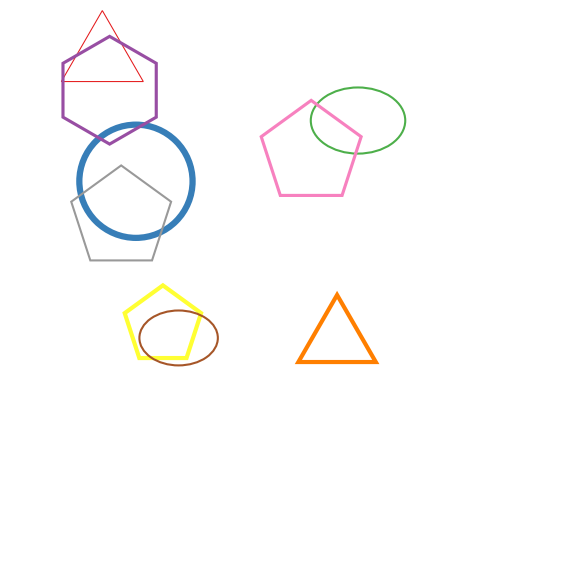[{"shape": "triangle", "thickness": 0.5, "radius": 0.41, "center": [0.177, 0.899]}, {"shape": "circle", "thickness": 3, "radius": 0.49, "center": [0.235, 0.685]}, {"shape": "oval", "thickness": 1, "radius": 0.41, "center": [0.62, 0.79]}, {"shape": "hexagon", "thickness": 1.5, "radius": 0.47, "center": [0.19, 0.843]}, {"shape": "triangle", "thickness": 2, "radius": 0.39, "center": [0.584, 0.411]}, {"shape": "pentagon", "thickness": 2, "radius": 0.35, "center": [0.282, 0.435]}, {"shape": "oval", "thickness": 1, "radius": 0.34, "center": [0.309, 0.414]}, {"shape": "pentagon", "thickness": 1.5, "radius": 0.45, "center": [0.539, 0.734]}, {"shape": "pentagon", "thickness": 1, "radius": 0.45, "center": [0.21, 0.622]}]